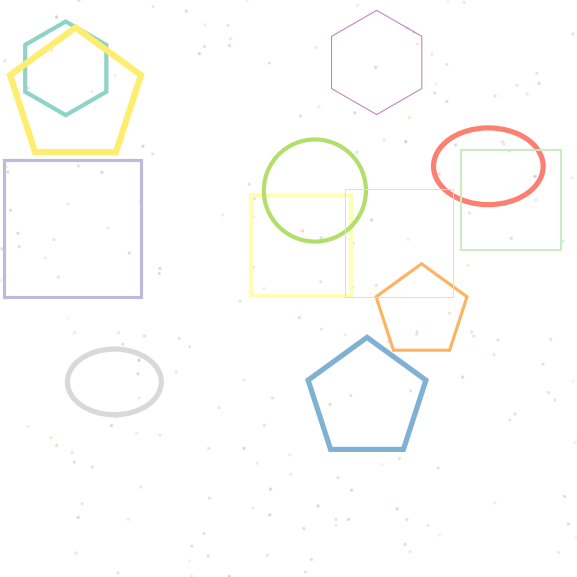[{"shape": "hexagon", "thickness": 2, "radius": 0.41, "center": [0.114, 0.881]}, {"shape": "square", "thickness": 2, "radius": 0.44, "center": [0.521, 0.574]}, {"shape": "square", "thickness": 1.5, "radius": 0.59, "center": [0.125, 0.604]}, {"shape": "oval", "thickness": 2.5, "radius": 0.47, "center": [0.846, 0.711]}, {"shape": "pentagon", "thickness": 2.5, "radius": 0.54, "center": [0.636, 0.308]}, {"shape": "pentagon", "thickness": 1.5, "radius": 0.41, "center": [0.73, 0.46]}, {"shape": "circle", "thickness": 2, "radius": 0.44, "center": [0.545, 0.669]}, {"shape": "square", "thickness": 0.5, "radius": 0.47, "center": [0.691, 0.578]}, {"shape": "oval", "thickness": 2.5, "radius": 0.41, "center": [0.198, 0.338]}, {"shape": "hexagon", "thickness": 0.5, "radius": 0.45, "center": [0.652, 0.891]}, {"shape": "square", "thickness": 1, "radius": 0.43, "center": [0.884, 0.652]}, {"shape": "pentagon", "thickness": 3, "radius": 0.6, "center": [0.131, 0.832]}]